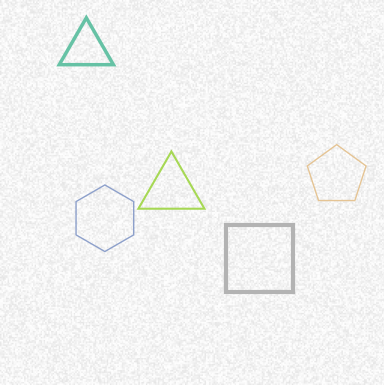[{"shape": "triangle", "thickness": 2.5, "radius": 0.41, "center": [0.224, 0.873]}, {"shape": "hexagon", "thickness": 1, "radius": 0.43, "center": [0.272, 0.433]}, {"shape": "triangle", "thickness": 1.5, "radius": 0.5, "center": [0.445, 0.507]}, {"shape": "pentagon", "thickness": 1, "radius": 0.4, "center": [0.874, 0.544]}, {"shape": "square", "thickness": 3, "radius": 0.44, "center": [0.674, 0.328]}]